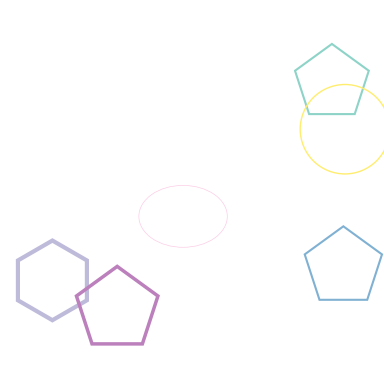[{"shape": "pentagon", "thickness": 1.5, "radius": 0.5, "center": [0.862, 0.785]}, {"shape": "hexagon", "thickness": 3, "radius": 0.52, "center": [0.136, 0.272]}, {"shape": "pentagon", "thickness": 1.5, "radius": 0.53, "center": [0.892, 0.307]}, {"shape": "oval", "thickness": 0.5, "radius": 0.57, "center": [0.476, 0.438]}, {"shape": "pentagon", "thickness": 2.5, "radius": 0.56, "center": [0.304, 0.197]}, {"shape": "circle", "thickness": 1, "radius": 0.58, "center": [0.896, 0.664]}]